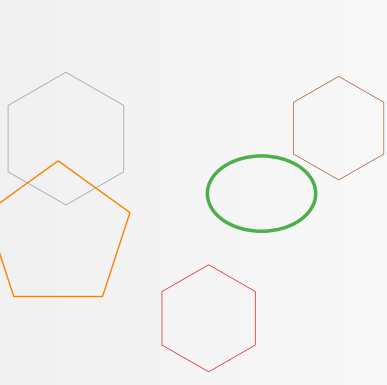[{"shape": "hexagon", "thickness": 0.5, "radius": 0.7, "center": [0.538, 0.173]}, {"shape": "oval", "thickness": 2.5, "radius": 0.7, "center": [0.675, 0.497]}, {"shape": "pentagon", "thickness": 1, "radius": 0.97, "center": [0.15, 0.387]}, {"shape": "hexagon", "thickness": 0.5, "radius": 0.67, "center": [0.874, 0.667]}, {"shape": "hexagon", "thickness": 0.5, "radius": 0.86, "center": [0.17, 0.64]}]